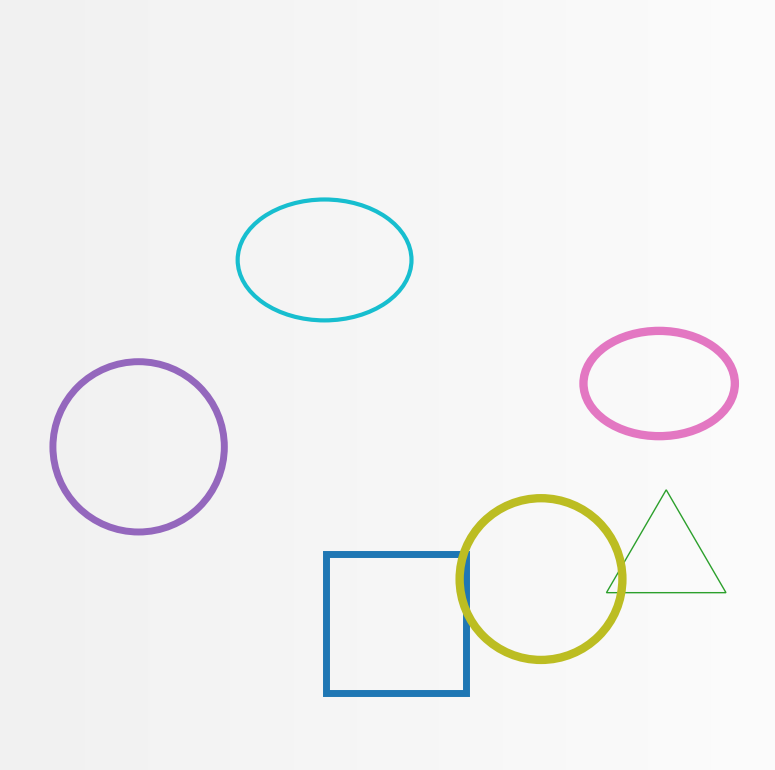[{"shape": "square", "thickness": 2.5, "radius": 0.45, "center": [0.511, 0.19]}, {"shape": "triangle", "thickness": 0.5, "radius": 0.45, "center": [0.86, 0.275]}, {"shape": "circle", "thickness": 2.5, "radius": 0.55, "center": [0.179, 0.42]}, {"shape": "oval", "thickness": 3, "radius": 0.49, "center": [0.851, 0.502]}, {"shape": "circle", "thickness": 3, "radius": 0.53, "center": [0.698, 0.248]}, {"shape": "oval", "thickness": 1.5, "radius": 0.56, "center": [0.419, 0.662]}]